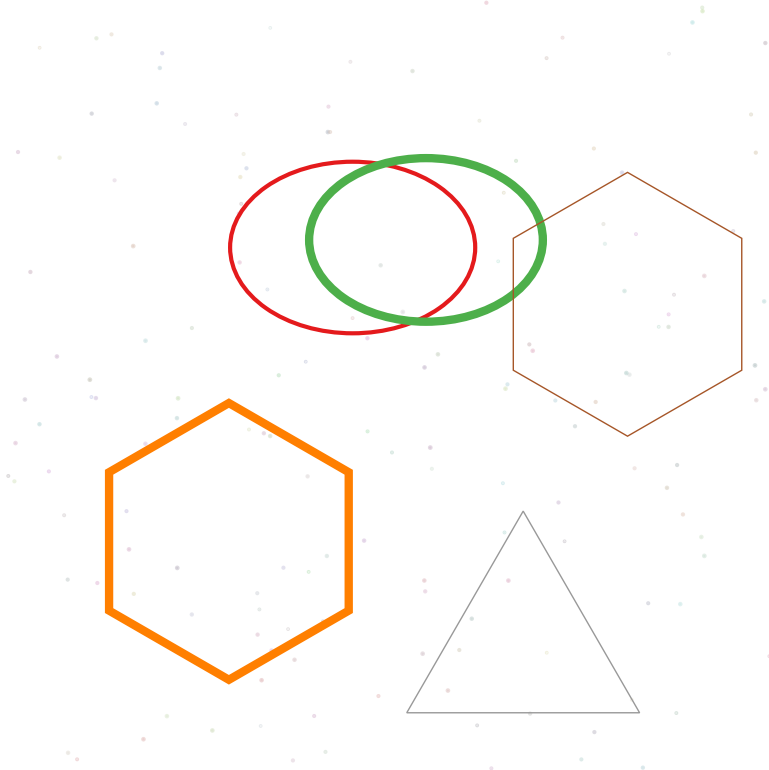[{"shape": "oval", "thickness": 1.5, "radius": 0.8, "center": [0.458, 0.679]}, {"shape": "oval", "thickness": 3, "radius": 0.76, "center": [0.553, 0.688]}, {"shape": "hexagon", "thickness": 3, "radius": 0.9, "center": [0.297, 0.297]}, {"shape": "hexagon", "thickness": 0.5, "radius": 0.86, "center": [0.815, 0.605]}, {"shape": "triangle", "thickness": 0.5, "radius": 0.87, "center": [0.679, 0.162]}]